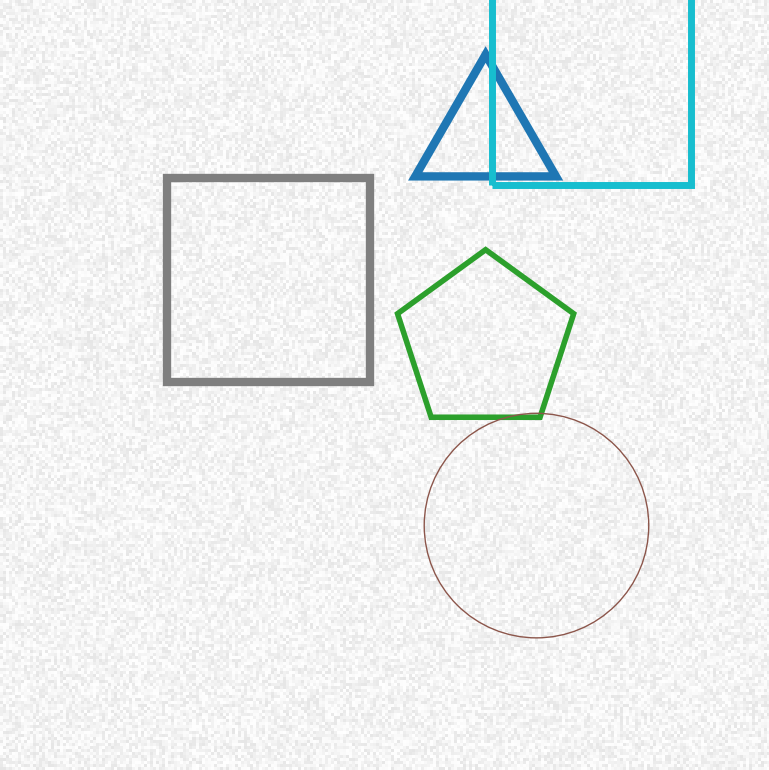[{"shape": "triangle", "thickness": 3, "radius": 0.53, "center": [0.631, 0.824]}, {"shape": "pentagon", "thickness": 2, "radius": 0.6, "center": [0.631, 0.555]}, {"shape": "circle", "thickness": 0.5, "radius": 0.73, "center": [0.697, 0.317]}, {"shape": "square", "thickness": 3, "radius": 0.66, "center": [0.349, 0.636]}, {"shape": "square", "thickness": 2.5, "radius": 0.65, "center": [0.768, 0.89]}]